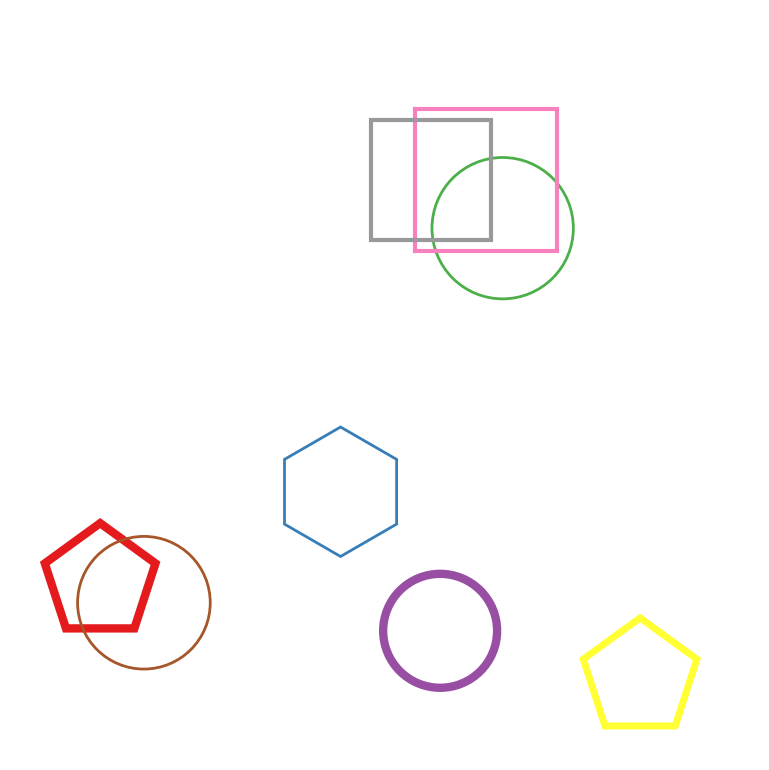[{"shape": "pentagon", "thickness": 3, "radius": 0.38, "center": [0.13, 0.245]}, {"shape": "hexagon", "thickness": 1, "radius": 0.42, "center": [0.442, 0.361]}, {"shape": "circle", "thickness": 1, "radius": 0.46, "center": [0.653, 0.704]}, {"shape": "circle", "thickness": 3, "radius": 0.37, "center": [0.572, 0.181]}, {"shape": "pentagon", "thickness": 2.5, "radius": 0.39, "center": [0.831, 0.12]}, {"shape": "circle", "thickness": 1, "radius": 0.43, "center": [0.187, 0.217]}, {"shape": "square", "thickness": 1.5, "radius": 0.46, "center": [0.631, 0.767]}, {"shape": "square", "thickness": 1.5, "radius": 0.39, "center": [0.559, 0.766]}]